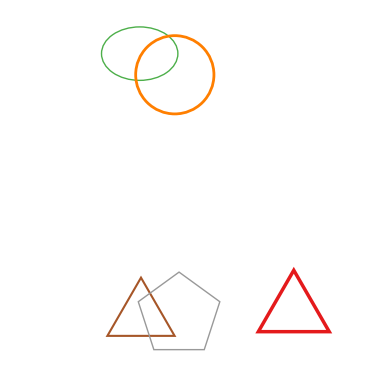[{"shape": "triangle", "thickness": 2.5, "radius": 0.53, "center": [0.763, 0.192]}, {"shape": "oval", "thickness": 1, "radius": 0.5, "center": [0.363, 0.861]}, {"shape": "circle", "thickness": 2, "radius": 0.51, "center": [0.454, 0.806]}, {"shape": "triangle", "thickness": 1.5, "radius": 0.5, "center": [0.366, 0.178]}, {"shape": "pentagon", "thickness": 1, "radius": 0.56, "center": [0.465, 0.182]}]